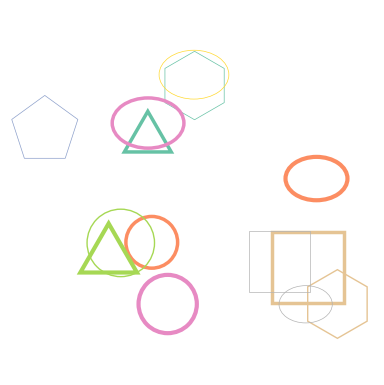[{"shape": "hexagon", "thickness": 0.5, "radius": 0.44, "center": [0.505, 0.778]}, {"shape": "triangle", "thickness": 2.5, "radius": 0.35, "center": [0.384, 0.64]}, {"shape": "oval", "thickness": 3, "radius": 0.4, "center": [0.822, 0.536]}, {"shape": "circle", "thickness": 2.5, "radius": 0.34, "center": [0.394, 0.371]}, {"shape": "pentagon", "thickness": 0.5, "radius": 0.45, "center": [0.116, 0.662]}, {"shape": "oval", "thickness": 2.5, "radius": 0.47, "center": [0.385, 0.68]}, {"shape": "circle", "thickness": 3, "radius": 0.38, "center": [0.436, 0.21]}, {"shape": "triangle", "thickness": 3, "radius": 0.42, "center": [0.282, 0.335]}, {"shape": "circle", "thickness": 1, "radius": 0.44, "center": [0.314, 0.369]}, {"shape": "oval", "thickness": 0.5, "radius": 0.45, "center": [0.504, 0.806]}, {"shape": "hexagon", "thickness": 1, "radius": 0.45, "center": [0.876, 0.21]}, {"shape": "square", "thickness": 2.5, "radius": 0.46, "center": [0.8, 0.305]}, {"shape": "square", "thickness": 0.5, "radius": 0.4, "center": [0.727, 0.321]}, {"shape": "oval", "thickness": 0.5, "radius": 0.35, "center": [0.794, 0.21]}]